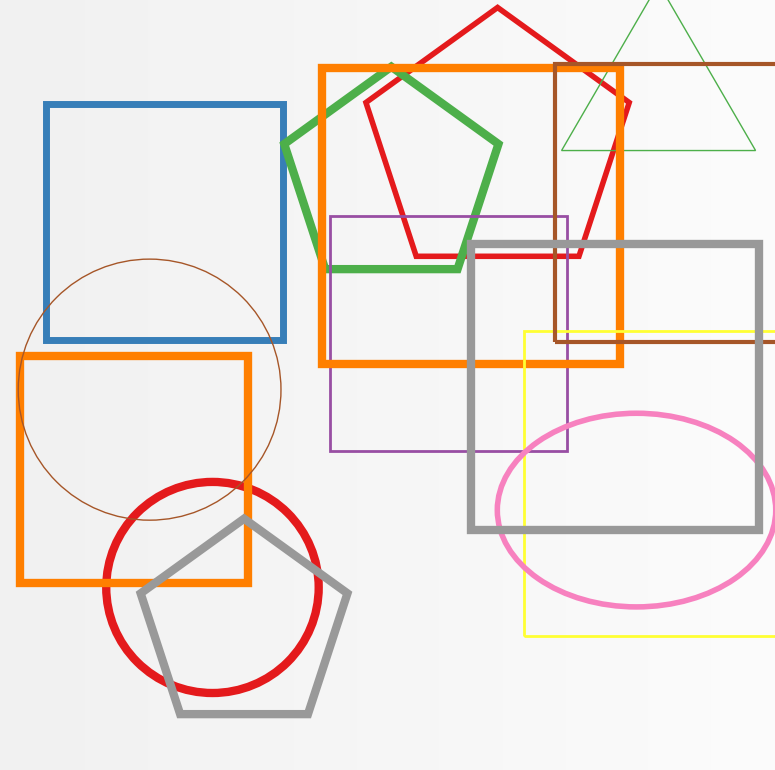[{"shape": "circle", "thickness": 3, "radius": 0.69, "center": [0.274, 0.237]}, {"shape": "pentagon", "thickness": 2, "radius": 0.89, "center": [0.642, 0.812]}, {"shape": "square", "thickness": 2.5, "radius": 0.77, "center": [0.212, 0.712]}, {"shape": "pentagon", "thickness": 3, "radius": 0.73, "center": [0.505, 0.768]}, {"shape": "triangle", "thickness": 0.5, "radius": 0.72, "center": [0.85, 0.877]}, {"shape": "square", "thickness": 1, "radius": 0.76, "center": [0.578, 0.567]}, {"shape": "square", "thickness": 3, "radius": 0.96, "center": [0.608, 0.72]}, {"shape": "square", "thickness": 3, "radius": 0.74, "center": [0.173, 0.39]}, {"shape": "square", "thickness": 1, "radius": 0.99, "center": [0.875, 0.372]}, {"shape": "square", "thickness": 1.5, "radius": 0.9, "center": [0.897, 0.736]}, {"shape": "circle", "thickness": 0.5, "radius": 0.85, "center": [0.193, 0.494]}, {"shape": "oval", "thickness": 2, "radius": 0.9, "center": [0.821, 0.338]}, {"shape": "pentagon", "thickness": 3, "radius": 0.7, "center": [0.315, 0.186]}, {"shape": "square", "thickness": 3, "radius": 0.93, "center": [0.793, 0.497]}]